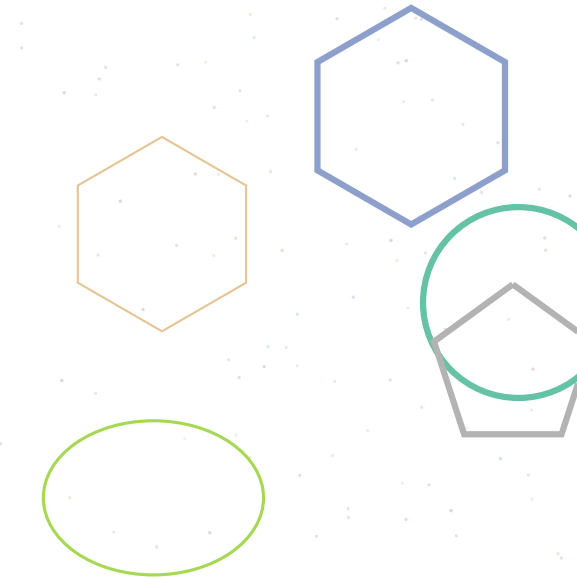[{"shape": "circle", "thickness": 3, "radius": 0.83, "center": [0.898, 0.475]}, {"shape": "hexagon", "thickness": 3, "radius": 0.94, "center": [0.712, 0.798]}, {"shape": "oval", "thickness": 1.5, "radius": 0.95, "center": [0.266, 0.137]}, {"shape": "hexagon", "thickness": 1, "radius": 0.84, "center": [0.28, 0.594]}, {"shape": "pentagon", "thickness": 3, "radius": 0.72, "center": [0.888, 0.363]}]